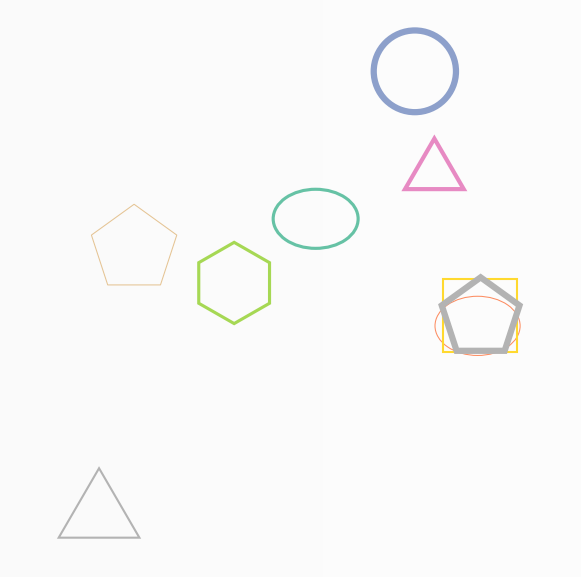[{"shape": "oval", "thickness": 1.5, "radius": 0.37, "center": [0.543, 0.62]}, {"shape": "oval", "thickness": 0.5, "radius": 0.37, "center": [0.822, 0.435]}, {"shape": "circle", "thickness": 3, "radius": 0.35, "center": [0.714, 0.876]}, {"shape": "triangle", "thickness": 2, "radius": 0.29, "center": [0.747, 0.701]}, {"shape": "hexagon", "thickness": 1.5, "radius": 0.35, "center": [0.403, 0.509]}, {"shape": "square", "thickness": 1, "radius": 0.32, "center": [0.826, 0.453]}, {"shape": "pentagon", "thickness": 0.5, "radius": 0.39, "center": [0.231, 0.568]}, {"shape": "triangle", "thickness": 1, "radius": 0.4, "center": [0.17, 0.108]}, {"shape": "pentagon", "thickness": 3, "radius": 0.35, "center": [0.827, 0.449]}]